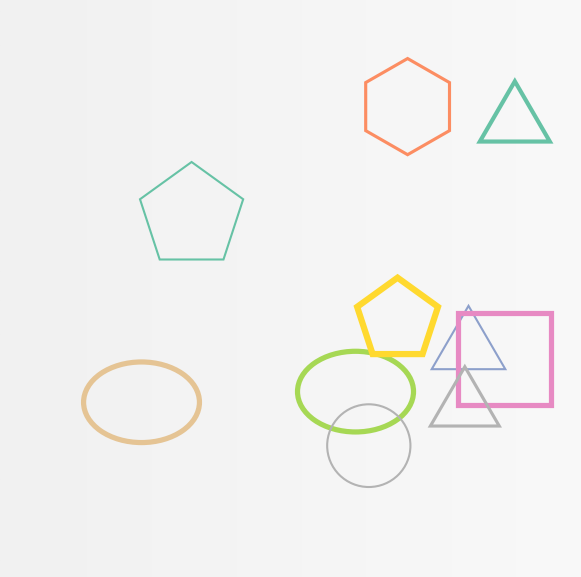[{"shape": "triangle", "thickness": 2, "radius": 0.35, "center": [0.886, 0.789]}, {"shape": "pentagon", "thickness": 1, "radius": 0.47, "center": [0.33, 0.625]}, {"shape": "hexagon", "thickness": 1.5, "radius": 0.42, "center": [0.701, 0.815]}, {"shape": "triangle", "thickness": 1, "radius": 0.37, "center": [0.806, 0.396]}, {"shape": "square", "thickness": 2.5, "radius": 0.4, "center": [0.868, 0.378]}, {"shape": "oval", "thickness": 2.5, "radius": 0.5, "center": [0.612, 0.321]}, {"shape": "pentagon", "thickness": 3, "radius": 0.37, "center": [0.684, 0.445]}, {"shape": "oval", "thickness": 2.5, "radius": 0.5, "center": [0.243, 0.303]}, {"shape": "triangle", "thickness": 1.5, "radius": 0.34, "center": [0.8, 0.296]}, {"shape": "circle", "thickness": 1, "radius": 0.36, "center": [0.634, 0.227]}]